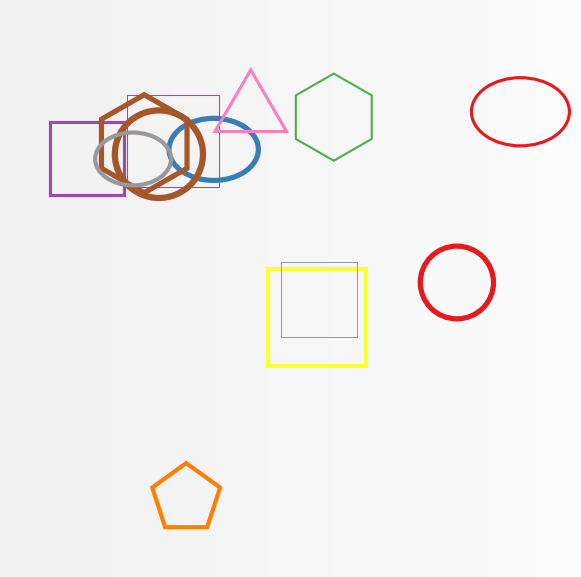[{"shape": "circle", "thickness": 2.5, "radius": 0.31, "center": [0.786, 0.51]}, {"shape": "oval", "thickness": 1.5, "radius": 0.42, "center": [0.895, 0.806]}, {"shape": "oval", "thickness": 2.5, "radius": 0.38, "center": [0.368, 0.74]}, {"shape": "hexagon", "thickness": 1, "radius": 0.38, "center": [0.574, 0.796]}, {"shape": "square", "thickness": 0.5, "radius": 0.4, "center": [0.298, 0.755]}, {"shape": "square", "thickness": 1.5, "radius": 0.32, "center": [0.149, 0.725]}, {"shape": "pentagon", "thickness": 2, "radius": 0.31, "center": [0.32, 0.136]}, {"shape": "square", "thickness": 2, "radius": 0.42, "center": [0.546, 0.45]}, {"shape": "circle", "thickness": 3, "radius": 0.38, "center": [0.273, 0.732]}, {"shape": "hexagon", "thickness": 2.5, "radius": 0.42, "center": [0.248, 0.75]}, {"shape": "triangle", "thickness": 1.5, "radius": 0.36, "center": [0.431, 0.807]}, {"shape": "square", "thickness": 0.5, "radius": 0.32, "center": [0.549, 0.48]}, {"shape": "oval", "thickness": 2, "radius": 0.33, "center": [0.229, 0.724]}]